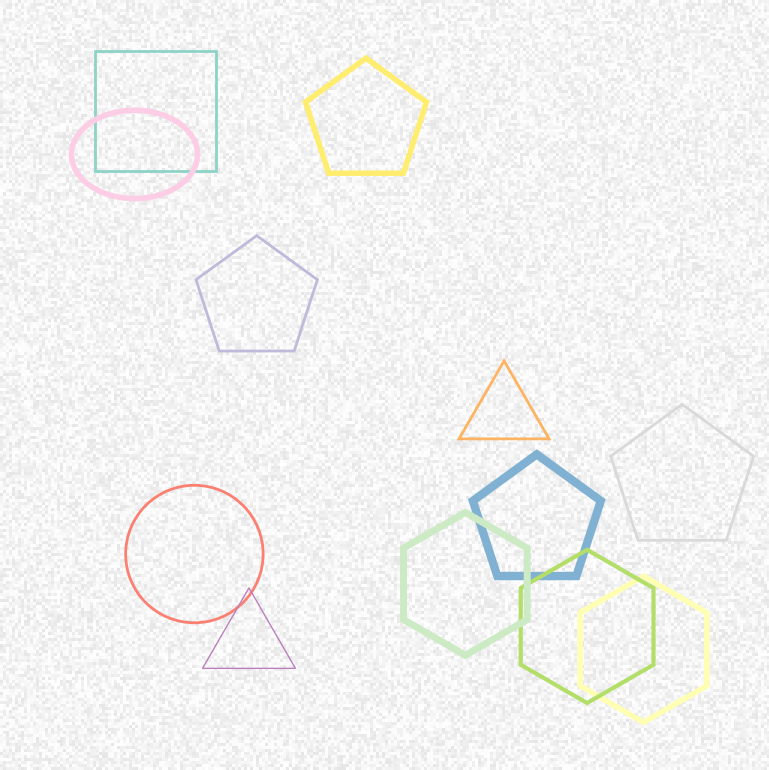[{"shape": "square", "thickness": 1, "radius": 0.39, "center": [0.202, 0.856]}, {"shape": "hexagon", "thickness": 2, "radius": 0.47, "center": [0.836, 0.157]}, {"shape": "pentagon", "thickness": 1, "radius": 0.41, "center": [0.333, 0.611]}, {"shape": "circle", "thickness": 1, "radius": 0.45, "center": [0.252, 0.28]}, {"shape": "pentagon", "thickness": 3, "radius": 0.44, "center": [0.697, 0.323]}, {"shape": "triangle", "thickness": 1, "radius": 0.34, "center": [0.655, 0.464]}, {"shape": "hexagon", "thickness": 1.5, "radius": 0.5, "center": [0.762, 0.187]}, {"shape": "oval", "thickness": 2, "radius": 0.41, "center": [0.175, 0.8]}, {"shape": "pentagon", "thickness": 1, "radius": 0.49, "center": [0.886, 0.377]}, {"shape": "triangle", "thickness": 0.5, "radius": 0.35, "center": [0.323, 0.167]}, {"shape": "hexagon", "thickness": 2.5, "radius": 0.46, "center": [0.604, 0.242]}, {"shape": "pentagon", "thickness": 2, "radius": 0.41, "center": [0.475, 0.842]}]